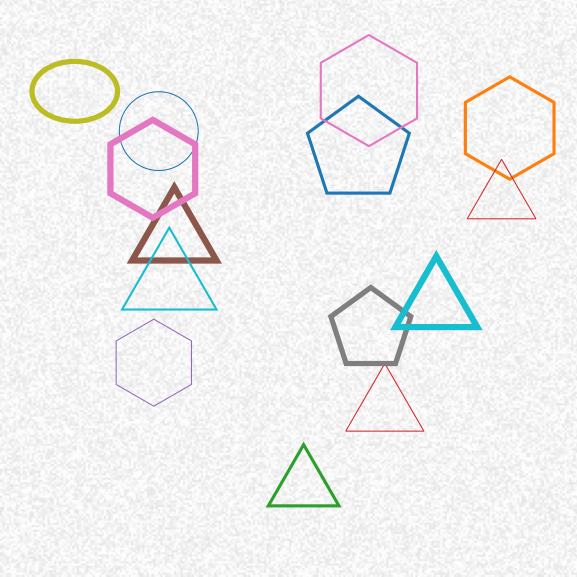[{"shape": "circle", "thickness": 0.5, "radius": 0.34, "center": [0.275, 0.772]}, {"shape": "pentagon", "thickness": 1.5, "radius": 0.46, "center": [0.621, 0.74]}, {"shape": "hexagon", "thickness": 1.5, "radius": 0.44, "center": [0.883, 0.777]}, {"shape": "triangle", "thickness": 1.5, "radius": 0.35, "center": [0.526, 0.159]}, {"shape": "triangle", "thickness": 0.5, "radius": 0.39, "center": [0.666, 0.292]}, {"shape": "triangle", "thickness": 0.5, "radius": 0.34, "center": [0.869, 0.655]}, {"shape": "hexagon", "thickness": 0.5, "radius": 0.38, "center": [0.266, 0.371]}, {"shape": "triangle", "thickness": 3, "radius": 0.42, "center": [0.302, 0.59]}, {"shape": "hexagon", "thickness": 1, "radius": 0.48, "center": [0.639, 0.842]}, {"shape": "hexagon", "thickness": 3, "radius": 0.42, "center": [0.265, 0.707]}, {"shape": "pentagon", "thickness": 2.5, "radius": 0.36, "center": [0.642, 0.429]}, {"shape": "oval", "thickness": 2.5, "radius": 0.37, "center": [0.129, 0.841]}, {"shape": "triangle", "thickness": 3, "radius": 0.41, "center": [0.755, 0.474]}, {"shape": "triangle", "thickness": 1, "radius": 0.47, "center": [0.293, 0.51]}]